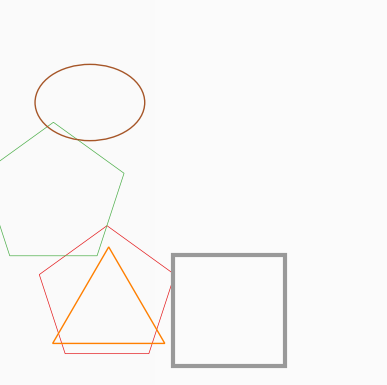[{"shape": "pentagon", "thickness": 0.5, "radius": 0.92, "center": [0.276, 0.23]}, {"shape": "pentagon", "thickness": 0.5, "radius": 0.96, "center": [0.138, 0.491]}, {"shape": "triangle", "thickness": 1, "radius": 0.84, "center": [0.281, 0.192]}, {"shape": "oval", "thickness": 1, "radius": 0.71, "center": [0.232, 0.734]}, {"shape": "square", "thickness": 3, "radius": 0.72, "center": [0.591, 0.193]}]